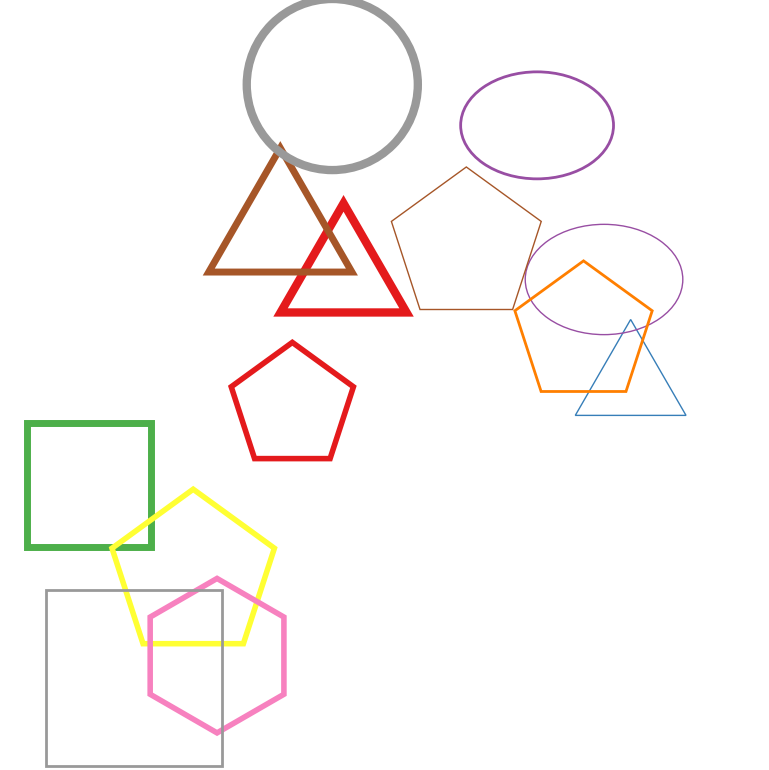[{"shape": "triangle", "thickness": 3, "radius": 0.47, "center": [0.446, 0.641]}, {"shape": "pentagon", "thickness": 2, "radius": 0.42, "center": [0.38, 0.472]}, {"shape": "triangle", "thickness": 0.5, "radius": 0.42, "center": [0.819, 0.502]}, {"shape": "square", "thickness": 2.5, "radius": 0.4, "center": [0.116, 0.37]}, {"shape": "oval", "thickness": 1, "radius": 0.5, "center": [0.698, 0.837]}, {"shape": "oval", "thickness": 0.5, "radius": 0.51, "center": [0.784, 0.637]}, {"shape": "pentagon", "thickness": 1, "radius": 0.47, "center": [0.758, 0.567]}, {"shape": "pentagon", "thickness": 2, "radius": 0.55, "center": [0.251, 0.254]}, {"shape": "pentagon", "thickness": 0.5, "radius": 0.51, "center": [0.606, 0.681]}, {"shape": "triangle", "thickness": 2.5, "radius": 0.54, "center": [0.364, 0.7]}, {"shape": "hexagon", "thickness": 2, "radius": 0.5, "center": [0.282, 0.148]}, {"shape": "square", "thickness": 1, "radius": 0.57, "center": [0.175, 0.119]}, {"shape": "circle", "thickness": 3, "radius": 0.56, "center": [0.432, 0.89]}]